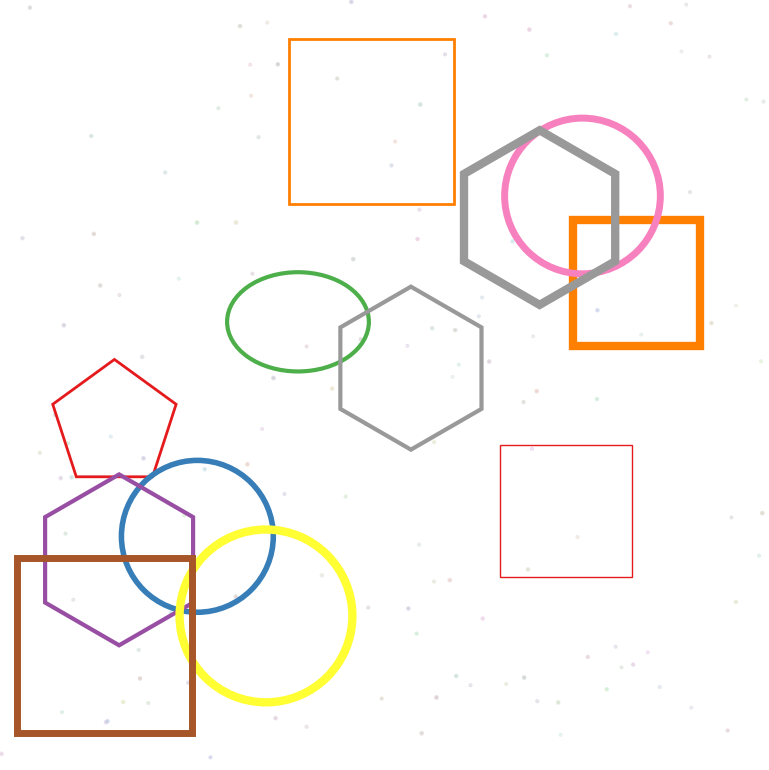[{"shape": "pentagon", "thickness": 1, "radius": 0.42, "center": [0.149, 0.449]}, {"shape": "square", "thickness": 0.5, "radius": 0.43, "center": [0.736, 0.337]}, {"shape": "circle", "thickness": 2, "radius": 0.49, "center": [0.256, 0.303]}, {"shape": "oval", "thickness": 1.5, "radius": 0.46, "center": [0.387, 0.582]}, {"shape": "hexagon", "thickness": 1.5, "radius": 0.55, "center": [0.155, 0.273]}, {"shape": "square", "thickness": 1, "radius": 0.54, "center": [0.482, 0.842]}, {"shape": "square", "thickness": 3, "radius": 0.41, "center": [0.826, 0.632]}, {"shape": "circle", "thickness": 3, "radius": 0.56, "center": [0.345, 0.2]}, {"shape": "square", "thickness": 2.5, "radius": 0.57, "center": [0.136, 0.162]}, {"shape": "circle", "thickness": 2.5, "radius": 0.51, "center": [0.756, 0.746]}, {"shape": "hexagon", "thickness": 1.5, "radius": 0.53, "center": [0.534, 0.522]}, {"shape": "hexagon", "thickness": 3, "radius": 0.57, "center": [0.701, 0.717]}]